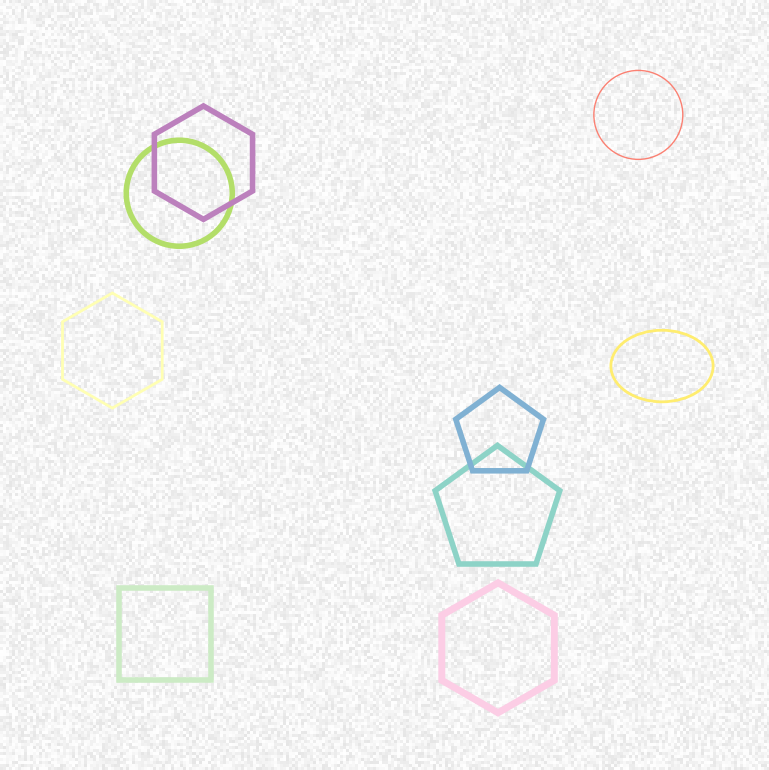[{"shape": "pentagon", "thickness": 2, "radius": 0.43, "center": [0.646, 0.336]}, {"shape": "hexagon", "thickness": 1, "radius": 0.37, "center": [0.146, 0.545]}, {"shape": "circle", "thickness": 0.5, "radius": 0.29, "center": [0.829, 0.851]}, {"shape": "pentagon", "thickness": 2, "radius": 0.3, "center": [0.649, 0.437]}, {"shape": "circle", "thickness": 2, "radius": 0.34, "center": [0.233, 0.749]}, {"shape": "hexagon", "thickness": 2.5, "radius": 0.42, "center": [0.647, 0.159]}, {"shape": "hexagon", "thickness": 2, "radius": 0.37, "center": [0.264, 0.789]}, {"shape": "square", "thickness": 2, "radius": 0.3, "center": [0.214, 0.177]}, {"shape": "oval", "thickness": 1, "radius": 0.33, "center": [0.86, 0.525]}]